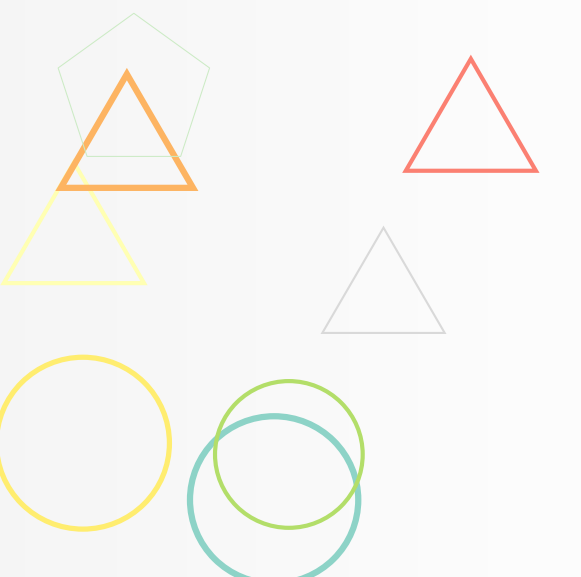[{"shape": "circle", "thickness": 3, "radius": 0.72, "center": [0.472, 0.134]}, {"shape": "triangle", "thickness": 2, "radius": 0.7, "center": [0.127, 0.578]}, {"shape": "triangle", "thickness": 2, "radius": 0.65, "center": [0.81, 0.768]}, {"shape": "triangle", "thickness": 3, "radius": 0.66, "center": [0.218, 0.74]}, {"shape": "circle", "thickness": 2, "radius": 0.64, "center": [0.497, 0.212]}, {"shape": "triangle", "thickness": 1, "radius": 0.61, "center": [0.66, 0.483]}, {"shape": "pentagon", "thickness": 0.5, "radius": 0.68, "center": [0.23, 0.839]}, {"shape": "circle", "thickness": 2.5, "radius": 0.74, "center": [0.143, 0.232]}]